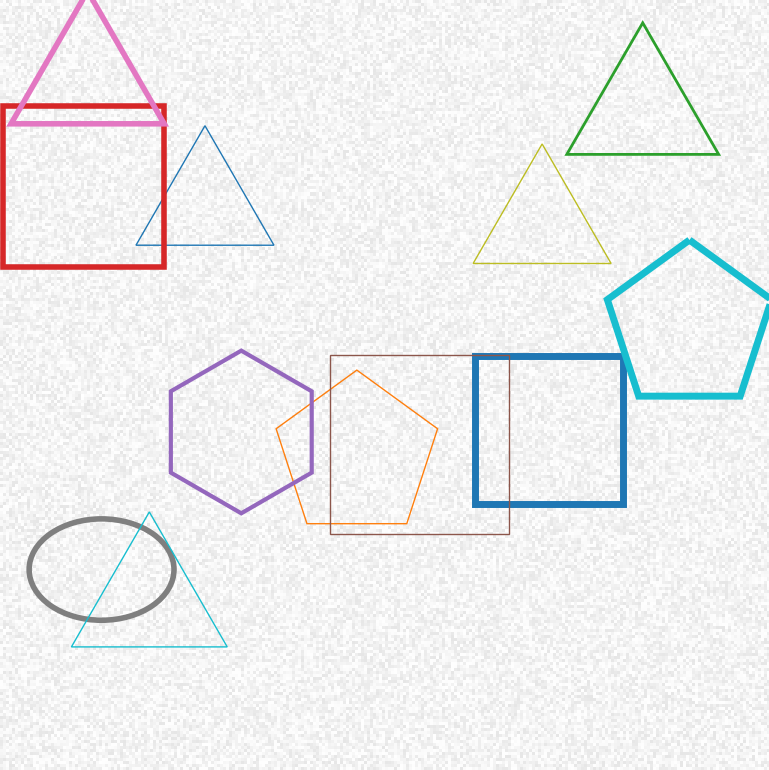[{"shape": "square", "thickness": 2.5, "radius": 0.48, "center": [0.713, 0.442]}, {"shape": "triangle", "thickness": 0.5, "radius": 0.52, "center": [0.266, 0.733]}, {"shape": "pentagon", "thickness": 0.5, "radius": 0.55, "center": [0.463, 0.409]}, {"shape": "triangle", "thickness": 1, "radius": 0.57, "center": [0.835, 0.856]}, {"shape": "square", "thickness": 2, "radius": 0.52, "center": [0.109, 0.757]}, {"shape": "hexagon", "thickness": 1.5, "radius": 0.53, "center": [0.313, 0.439]}, {"shape": "square", "thickness": 0.5, "radius": 0.58, "center": [0.545, 0.423]}, {"shape": "triangle", "thickness": 2, "radius": 0.57, "center": [0.114, 0.897]}, {"shape": "oval", "thickness": 2, "radius": 0.47, "center": [0.132, 0.26]}, {"shape": "triangle", "thickness": 0.5, "radius": 0.52, "center": [0.704, 0.71]}, {"shape": "pentagon", "thickness": 2.5, "radius": 0.56, "center": [0.895, 0.576]}, {"shape": "triangle", "thickness": 0.5, "radius": 0.58, "center": [0.194, 0.218]}]